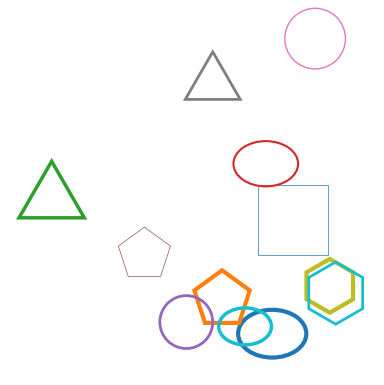[{"shape": "oval", "thickness": 3, "radius": 0.44, "center": [0.707, 0.133]}, {"shape": "square", "thickness": 0.5, "radius": 0.46, "center": [0.76, 0.429]}, {"shape": "pentagon", "thickness": 3, "radius": 0.38, "center": [0.577, 0.222]}, {"shape": "triangle", "thickness": 2.5, "radius": 0.49, "center": [0.134, 0.483]}, {"shape": "oval", "thickness": 1.5, "radius": 0.42, "center": [0.69, 0.575]}, {"shape": "circle", "thickness": 2, "radius": 0.34, "center": [0.484, 0.163]}, {"shape": "pentagon", "thickness": 0.5, "radius": 0.36, "center": [0.375, 0.339]}, {"shape": "circle", "thickness": 1, "radius": 0.39, "center": [0.818, 0.9]}, {"shape": "triangle", "thickness": 2, "radius": 0.41, "center": [0.553, 0.783]}, {"shape": "hexagon", "thickness": 3, "radius": 0.35, "center": [0.857, 0.258]}, {"shape": "oval", "thickness": 2.5, "radius": 0.34, "center": [0.637, 0.152]}, {"shape": "hexagon", "thickness": 2, "radius": 0.4, "center": [0.872, 0.239]}]